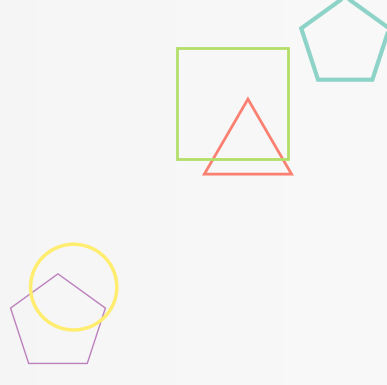[{"shape": "pentagon", "thickness": 3, "radius": 0.6, "center": [0.891, 0.89]}, {"shape": "triangle", "thickness": 2, "radius": 0.65, "center": [0.64, 0.613]}, {"shape": "square", "thickness": 2, "radius": 0.72, "center": [0.6, 0.731]}, {"shape": "pentagon", "thickness": 1, "radius": 0.64, "center": [0.15, 0.16]}, {"shape": "circle", "thickness": 2.5, "radius": 0.56, "center": [0.19, 0.254]}]